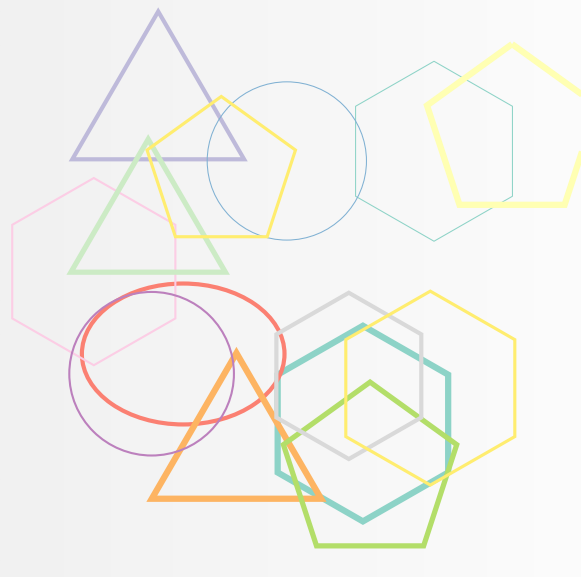[{"shape": "hexagon", "thickness": 3, "radius": 0.85, "center": [0.624, 0.266]}, {"shape": "hexagon", "thickness": 0.5, "radius": 0.78, "center": [0.747, 0.737]}, {"shape": "pentagon", "thickness": 3, "radius": 0.77, "center": [0.881, 0.769]}, {"shape": "triangle", "thickness": 2, "radius": 0.85, "center": [0.272, 0.809]}, {"shape": "oval", "thickness": 2, "radius": 0.87, "center": [0.315, 0.386]}, {"shape": "circle", "thickness": 0.5, "radius": 0.69, "center": [0.493, 0.72]}, {"shape": "triangle", "thickness": 3, "radius": 0.84, "center": [0.407, 0.22]}, {"shape": "pentagon", "thickness": 2.5, "radius": 0.78, "center": [0.637, 0.181]}, {"shape": "hexagon", "thickness": 1, "radius": 0.81, "center": [0.161, 0.529]}, {"shape": "hexagon", "thickness": 2, "radius": 0.72, "center": [0.6, 0.348]}, {"shape": "circle", "thickness": 1, "radius": 0.71, "center": [0.261, 0.352]}, {"shape": "triangle", "thickness": 2.5, "radius": 0.77, "center": [0.255, 0.605]}, {"shape": "hexagon", "thickness": 1.5, "radius": 0.84, "center": [0.74, 0.327]}, {"shape": "pentagon", "thickness": 1.5, "radius": 0.67, "center": [0.381, 0.698]}]